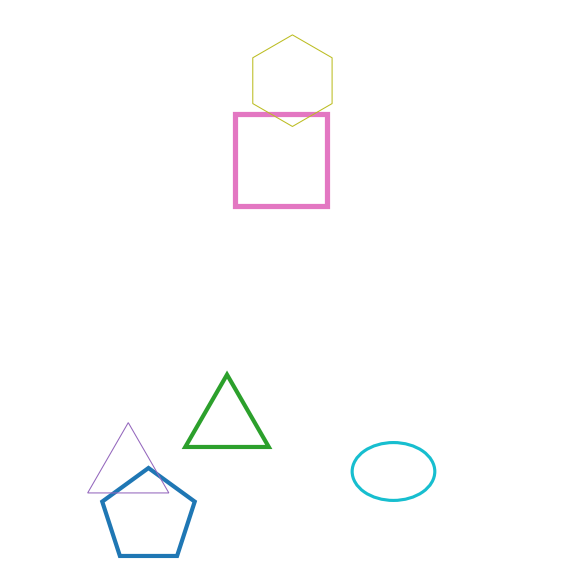[{"shape": "pentagon", "thickness": 2, "radius": 0.42, "center": [0.257, 0.105]}, {"shape": "triangle", "thickness": 2, "radius": 0.42, "center": [0.393, 0.267]}, {"shape": "triangle", "thickness": 0.5, "radius": 0.41, "center": [0.222, 0.186]}, {"shape": "square", "thickness": 2.5, "radius": 0.4, "center": [0.487, 0.722]}, {"shape": "hexagon", "thickness": 0.5, "radius": 0.4, "center": [0.506, 0.859]}, {"shape": "oval", "thickness": 1.5, "radius": 0.36, "center": [0.681, 0.183]}]